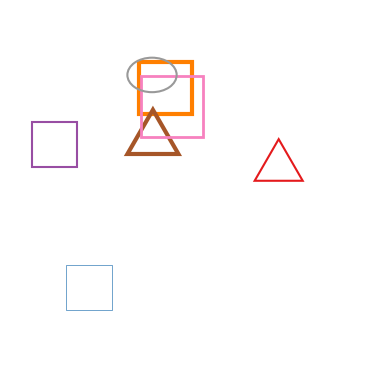[{"shape": "triangle", "thickness": 1.5, "radius": 0.36, "center": [0.724, 0.566]}, {"shape": "square", "thickness": 0.5, "radius": 0.3, "center": [0.231, 0.253]}, {"shape": "square", "thickness": 1.5, "radius": 0.29, "center": [0.141, 0.625]}, {"shape": "square", "thickness": 3, "radius": 0.34, "center": [0.43, 0.771]}, {"shape": "triangle", "thickness": 3, "radius": 0.38, "center": [0.397, 0.638]}, {"shape": "square", "thickness": 2, "radius": 0.4, "center": [0.446, 0.723]}, {"shape": "oval", "thickness": 1.5, "radius": 0.32, "center": [0.395, 0.805]}]